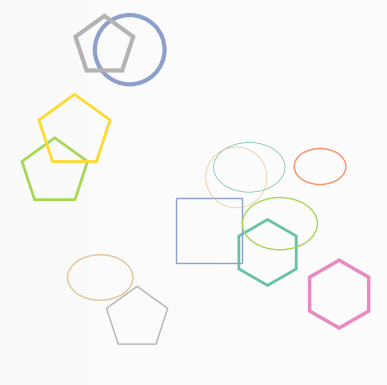[{"shape": "oval", "thickness": 0.5, "radius": 0.46, "center": [0.643, 0.565]}, {"shape": "hexagon", "thickness": 2, "radius": 0.43, "center": [0.69, 0.344]}, {"shape": "oval", "thickness": 1, "radius": 0.33, "center": [0.826, 0.568]}, {"shape": "square", "thickness": 1, "radius": 0.42, "center": [0.54, 0.401]}, {"shape": "circle", "thickness": 3, "radius": 0.45, "center": [0.335, 0.871]}, {"shape": "hexagon", "thickness": 2.5, "radius": 0.44, "center": [0.875, 0.236]}, {"shape": "pentagon", "thickness": 2, "radius": 0.44, "center": [0.141, 0.553]}, {"shape": "oval", "thickness": 1, "radius": 0.48, "center": [0.722, 0.419]}, {"shape": "pentagon", "thickness": 2, "radius": 0.48, "center": [0.192, 0.659]}, {"shape": "circle", "thickness": 0.5, "radius": 0.39, "center": [0.61, 0.539]}, {"shape": "oval", "thickness": 1, "radius": 0.42, "center": [0.259, 0.279]}, {"shape": "pentagon", "thickness": 3, "radius": 0.39, "center": [0.269, 0.88]}, {"shape": "pentagon", "thickness": 1, "radius": 0.41, "center": [0.354, 0.173]}]